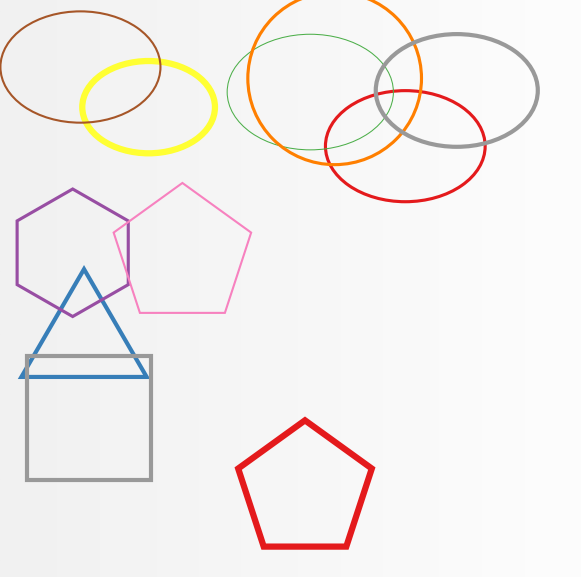[{"shape": "pentagon", "thickness": 3, "radius": 0.6, "center": [0.525, 0.15]}, {"shape": "oval", "thickness": 1.5, "radius": 0.69, "center": [0.697, 0.746]}, {"shape": "triangle", "thickness": 2, "radius": 0.62, "center": [0.145, 0.409]}, {"shape": "oval", "thickness": 0.5, "radius": 0.71, "center": [0.534, 0.84]}, {"shape": "hexagon", "thickness": 1.5, "radius": 0.55, "center": [0.125, 0.561]}, {"shape": "circle", "thickness": 1.5, "radius": 0.75, "center": [0.576, 0.863]}, {"shape": "oval", "thickness": 3, "radius": 0.57, "center": [0.256, 0.814]}, {"shape": "oval", "thickness": 1, "radius": 0.69, "center": [0.138, 0.883]}, {"shape": "pentagon", "thickness": 1, "radius": 0.62, "center": [0.314, 0.558]}, {"shape": "square", "thickness": 2, "radius": 0.53, "center": [0.153, 0.275]}, {"shape": "oval", "thickness": 2, "radius": 0.7, "center": [0.786, 0.843]}]